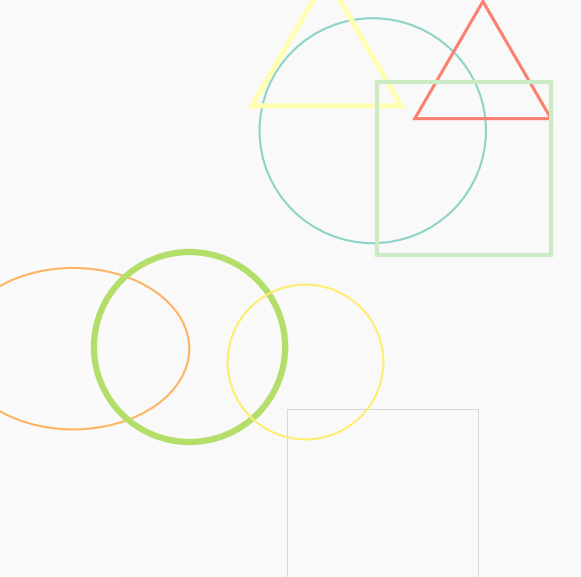[{"shape": "circle", "thickness": 1, "radius": 0.97, "center": [0.641, 0.773]}, {"shape": "triangle", "thickness": 2.5, "radius": 0.74, "center": [0.562, 0.89]}, {"shape": "triangle", "thickness": 1.5, "radius": 0.68, "center": [0.831, 0.861]}, {"shape": "oval", "thickness": 1, "radius": 1.0, "center": [0.126, 0.395]}, {"shape": "circle", "thickness": 3, "radius": 0.82, "center": [0.326, 0.398]}, {"shape": "square", "thickness": 0.5, "radius": 0.82, "center": [0.658, 0.127]}, {"shape": "square", "thickness": 2, "radius": 0.75, "center": [0.798, 0.708]}, {"shape": "circle", "thickness": 1, "radius": 0.67, "center": [0.526, 0.372]}]